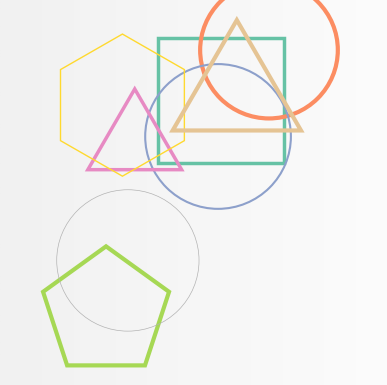[{"shape": "square", "thickness": 2.5, "radius": 0.81, "center": [0.57, 0.739]}, {"shape": "circle", "thickness": 3, "radius": 0.89, "center": [0.694, 0.87]}, {"shape": "circle", "thickness": 1.5, "radius": 0.94, "center": [0.563, 0.646]}, {"shape": "triangle", "thickness": 2.5, "radius": 0.7, "center": [0.348, 0.629]}, {"shape": "pentagon", "thickness": 3, "radius": 0.85, "center": [0.274, 0.189]}, {"shape": "hexagon", "thickness": 1, "radius": 0.92, "center": [0.316, 0.727]}, {"shape": "triangle", "thickness": 3, "radius": 0.96, "center": [0.611, 0.757]}, {"shape": "circle", "thickness": 0.5, "radius": 0.92, "center": [0.33, 0.324]}]